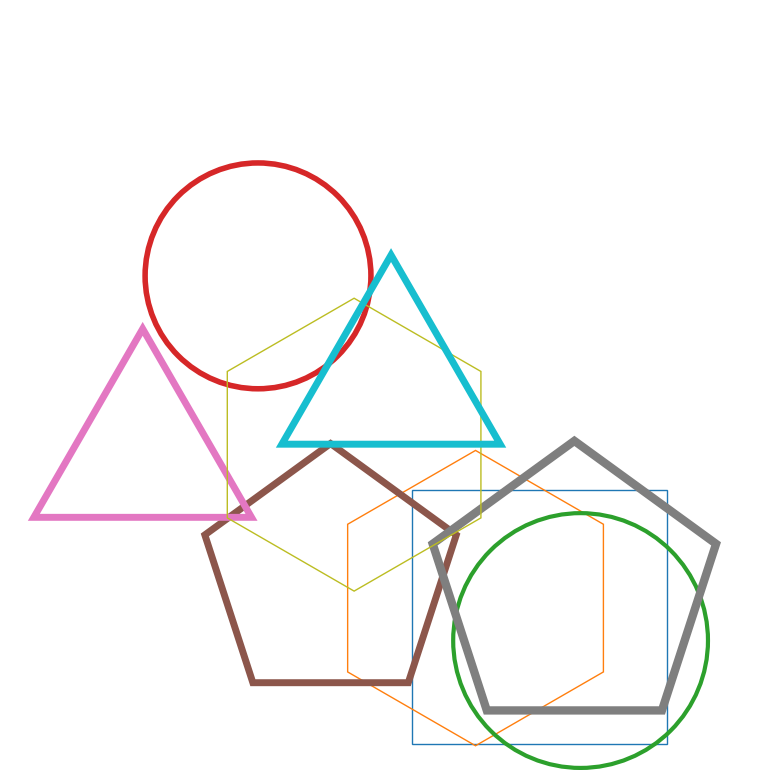[{"shape": "square", "thickness": 0.5, "radius": 0.83, "center": [0.701, 0.199]}, {"shape": "hexagon", "thickness": 0.5, "radius": 0.96, "center": [0.618, 0.223]}, {"shape": "circle", "thickness": 1.5, "radius": 0.83, "center": [0.754, 0.168]}, {"shape": "circle", "thickness": 2, "radius": 0.73, "center": [0.335, 0.642]}, {"shape": "pentagon", "thickness": 2.5, "radius": 0.86, "center": [0.429, 0.252]}, {"shape": "triangle", "thickness": 2.5, "radius": 0.82, "center": [0.185, 0.41]}, {"shape": "pentagon", "thickness": 3, "radius": 0.97, "center": [0.746, 0.234]}, {"shape": "hexagon", "thickness": 0.5, "radius": 0.95, "center": [0.46, 0.423]}, {"shape": "triangle", "thickness": 2.5, "radius": 0.82, "center": [0.508, 0.505]}]